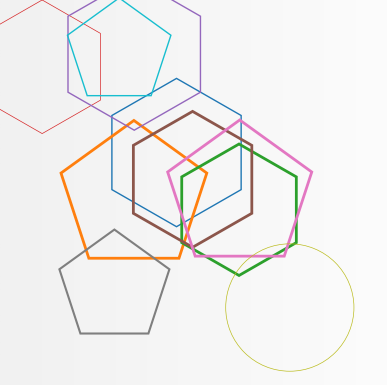[{"shape": "hexagon", "thickness": 1, "radius": 0.96, "center": [0.456, 0.604]}, {"shape": "pentagon", "thickness": 2, "radius": 0.99, "center": [0.346, 0.489]}, {"shape": "hexagon", "thickness": 2, "radius": 0.85, "center": [0.617, 0.455]}, {"shape": "hexagon", "thickness": 0.5, "radius": 0.87, "center": [0.109, 0.827]}, {"shape": "hexagon", "thickness": 1, "radius": 0.99, "center": [0.346, 0.859]}, {"shape": "hexagon", "thickness": 2, "radius": 0.88, "center": [0.497, 0.534]}, {"shape": "pentagon", "thickness": 2, "radius": 0.98, "center": [0.619, 0.493]}, {"shape": "pentagon", "thickness": 1.5, "radius": 0.75, "center": [0.295, 0.254]}, {"shape": "circle", "thickness": 0.5, "radius": 0.83, "center": [0.748, 0.201]}, {"shape": "pentagon", "thickness": 1, "radius": 0.7, "center": [0.308, 0.865]}]